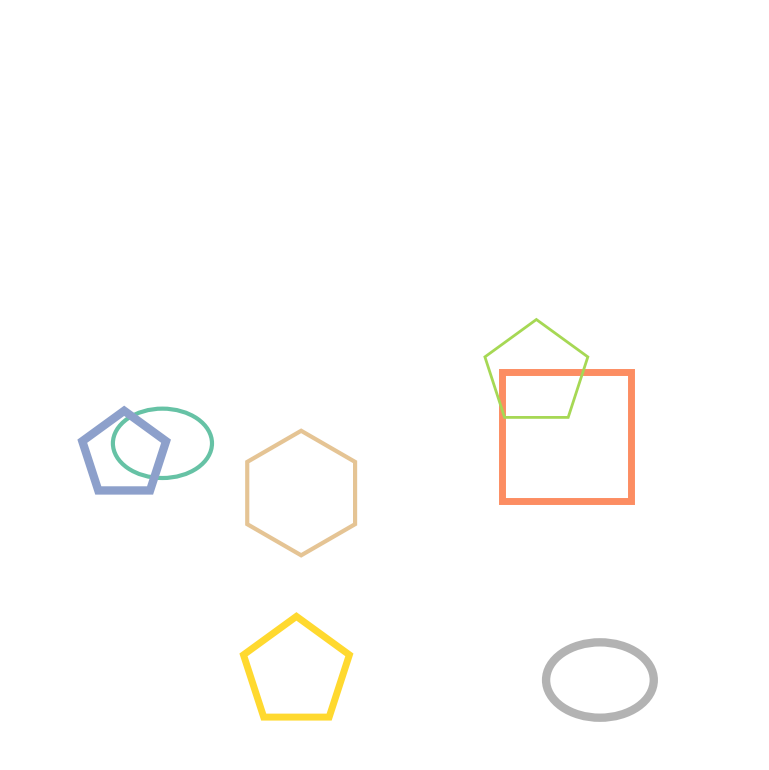[{"shape": "oval", "thickness": 1.5, "radius": 0.32, "center": [0.211, 0.424]}, {"shape": "square", "thickness": 2.5, "radius": 0.42, "center": [0.736, 0.434]}, {"shape": "pentagon", "thickness": 3, "radius": 0.29, "center": [0.161, 0.409]}, {"shape": "pentagon", "thickness": 1, "radius": 0.35, "center": [0.697, 0.515]}, {"shape": "pentagon", "thickness": 2.5, "radius": 0.36, "center": [0.385, 0.127]}, {"shape": "hexagon", "thickness": 1.5, "radius": 0.4, "center": [0.391, 0.36]}, {"shape": "oval", "thickness": 3, "radius": 0.35, "center": [0.779, 0.117]}]